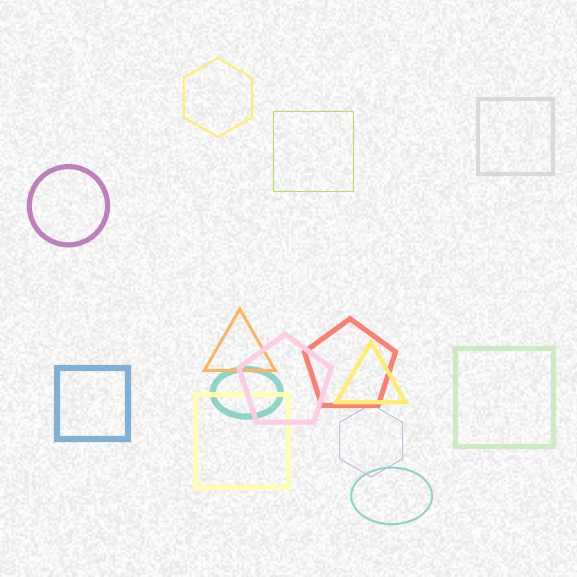[{"shape": "oval", "thickness": 3, "radius": 0.29, "center": [0.427, 0.319]}, {"shape": "oval", "thickness": 1, "radius": 0.35, "center": [0.678, 0.14]}, {"shape": "square", "thickness": 2.5, "radius": 0.4, "center": [0.418, 0.237]}, {"shape": "hexagon", "thickness": 0.5, "radius": 0.32, "center": [0.643, 0.236]}, {"shape": "pentagon", "thickness": 2.5, "radius": 0.42, "center": [0.606, 0.364]}, {"shape": "square", "thickness": 3, "radius": 0.31, "center": [0.16, 0.301]}, {"shape": "triangle", "thickness": 1.5, "radius": 0.36, "center": [0.415, 0.393]}, {"shape": "square", "thickness": 0.5, "radius": 0.35, "center": [0.543, 0.737]}, {"shape": "pentagon", "thickness": 2.5, "radius": 0.42, "center": [0.494, 0.336]}, {"shape": "square", "thickness": 2, "radius": 0.32, "center": [0.892, 0.763]}, {"shape": "circle", "thickness": 2.5, "radius": 0.34, "center": [0.118, 0.643]}, {"shape": "square", "thickness": 2.5, "radius": 0.43, "center": [0.873, 0.312]}, {"shape": "hexagon", "thickness": 1, "radius": 0.34, "center": [0.377, 0.83]}, {"shape": "triangle", "thickness": 2, "radius": 0.35, "center": [0.642, 0.337]}]